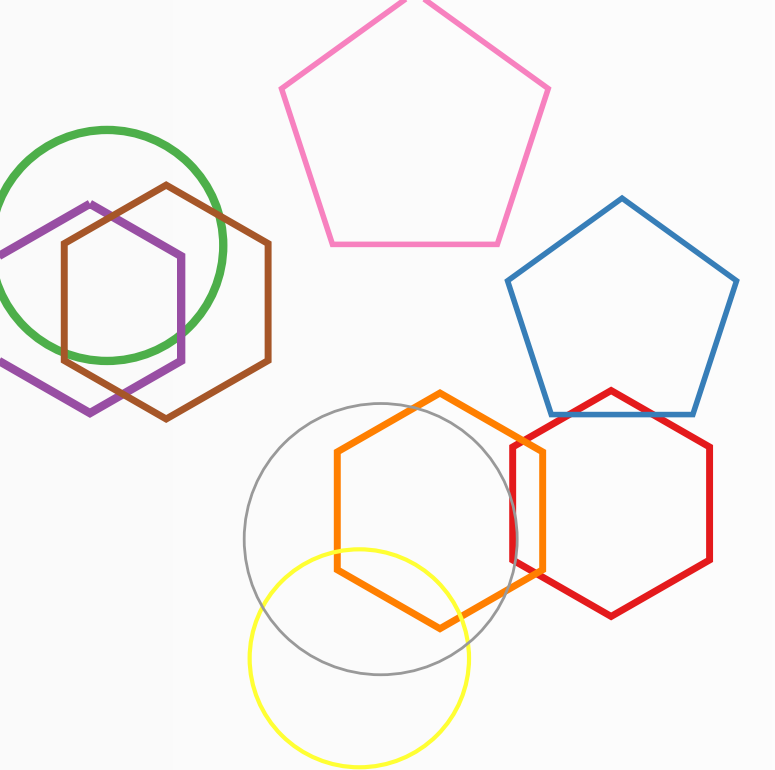[{"shape": "hexagon", "thickness": 2.5, "radius": 0.73, "center": [0.789, 0.346]}, {"shape": "pentagon", "thickness": 2, "radius": 0.78, "center": [0.803, 0.587]}, {"shape": "circle", "thickness": 3, "radius": 0.75, "center": [0.138, 0.681]}, {"shape": "hexagon", "thickness": 3, "radius": 0.68, "center": [0.116, 0.599]}, {"shape": "hexagon", "thickness": 2.5, "radius": 0.77, "center": [0.568, 0.337]}, {"shape": "circle", "thickness": 1.5, "radius": 0.71, "center": [0.464, 0.145]}, {"shape": "hexagon", "thickness": 2.5, "radius": 0.76, "center": [0.214, 0.608]}, {"shape": "pentagon", "thickness": 2, "radius": 0.9, "center": [0.535, 0.829]}, {"shape": "circle", "thickness": 1, "radius": 0.88, "center": [0.491, 0.3]}]